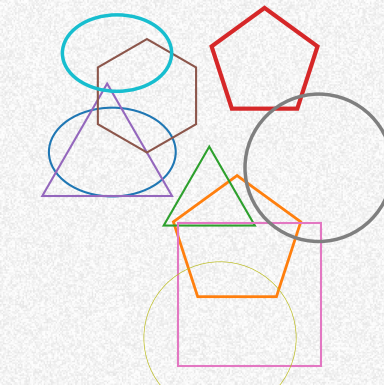[{"shape": "oval", "thickness": 1.5, "radius": 0.82, "center": [0.292, 0.605]}, {"shape": "pentagon", "thickness": 2, "radius": 0.87, "center": [0.616, 0.37]}, {"shape": "triangle", "thickness": 1.5, "radius": 0.68, "center": [0.544, 0.482]}, {"shape": "pentagon", "thickness": 3, "radius": 0.72, "center": [0.687, 0.835]}, {"shape": "triangle", "thickness": 1.5, "radius": 0.97, "center": [0.278, 0.588]}, {"shape": "hexagon", "thickness": 1.5, "radius": 0.74, "center": [0.382, 0.751]}, {"shape": "square", "thickness": 1.5, "radius": 0.93, "center": [0.649, 0.235]}, {"shape": "circle", "thickness": 2.5, "radius": 0.96, "center": [0.828, 0.564]}, {"shape": "circle", "thickness": 0.5, "radius": 0.99, "center": [0.571, 0.122]}, {"shape": "oval", "thickness": 2.5, "radius": 0.71, "center": [0.304, 0.862]}]